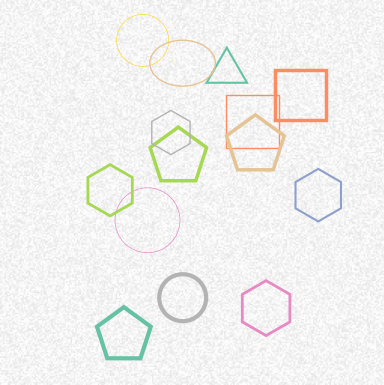[{"shape": "pentagon", "thickness": 3, "radius": 0.37, "center": [0.322, 0.129]}, {"shape": "triangle", "thickness": 1.5, "radius": 0.3, "center": [0.589, 0.815]}, {"shape": "square", "thickness": 1, "radius": 0.34, "center": [0.655, 0.685]}, {"shape": "square", "thickness": 2.5, "radius": 0.33, "center": [0.78, 0.753]}, {"shape": "hexagon", "thickness": 1.5, "radius": 0.34, "center": [0.827, 0.493]}, {"shape": "hexagon", "thickness": 2, "radius": 0.36, "center": [0.691, 0.2]}, {"shape": "circle", "thickness": 0.5, "radius": 0.42, "center": [0.383, 0.428]}, {"shape": "hexagon", "thickness": 2, "radius": 0.33, "center": [0.286, 0.506]}, {"shape": "pentagon", "thickness": 2.5, "radius": 0.38, "center": [0.463, 0.593]}, {"shape": "circle", "thickness": 0.5, "radius": 0.34, "center": [0.371, 0.895]}, {"shape": "oval", "thickness": 1, "radius": 0.43, "center": [0.474, 0.836]}, {"shape": "pentagon", "thickness": 2.5, "radius": 0.39, "center": [0.663, 0.623]}, {"shape": "circle", "thickness": 3, "radius": 0.3, "center": [0.475, 0.227]}, {"shape": "hexagon", "thickness": 1, "radius": 0.29, "center": [0.444, 0.656]}]